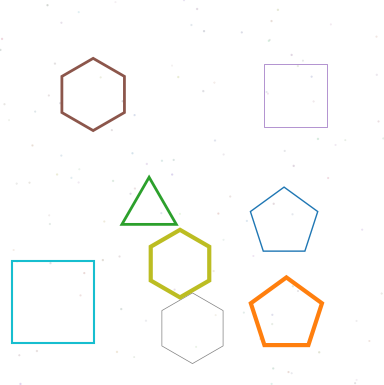[{"shape": "pentagon", "thickness": 1, "radius": 0.46, "center": [0.738, 0.422]}, {"shape": "pentagon", "thickness": 3, "radius": 0.49, "center": [0.744, 0.182]}, {"shape": "triangle", "thickness": 2, "radius": 0.41, "center": [0.387, 0.458]}, {"shape": "square", "thickness": 0.5, "radius": 0.41, "center": [0.768, 0.752]}, {"shape": "hexagon", "thickness": 2, "radius": 0.47, "center": [0.242, 0.755]}, {"shape": "hexagon", "thickness": 0.5, "radius": 0.46, "center": [0.5, 0.147]}, {"shape": "hexagon", "thickness": 3, "radius": 0.44, "center": [0.468, 0.315]}, {"shape": "square", "thickness": 1.5, "radius": 0.53, "center": [0.139, 0.215]}]